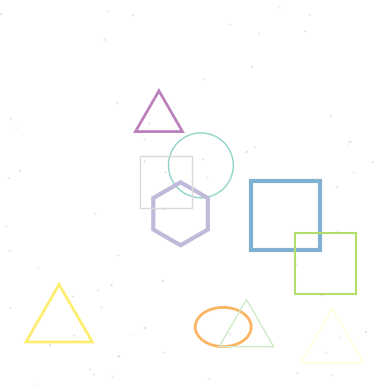[{"shape": "circle", "thickness": 1, "radius": 0.42, "center": [0.522, 0.571]}, {"shape": "triangle", "thickness": 0.5, "radius": 0.47, "center": [0.863, 0.104]}, {"shape": "hexagon", "thickness": 3, "radius": 0.41, "center": [0.469, 0.445]}, {"shape": "square", "thickness": 3, "radius": 0.45, "center": [0.742, 0.441]}, {"shape": "oval", "thickness": 2, "radius": 0.36, "center": [0.58, 0.151]}, {"shape": "square", "thickness": 1.5, "radius": 0.4, "center": [0.845, 0.315]}, {"shape": "square", "thickness": 1, "radius": 0.34, "center": [0.431, 0.526]}, {"shape": "triangle", "thickness": 2, "radius": 0.35, "center": [0.413, 0.694]}, {"shape": "triangle", "thickness": 1, "radius": 0.41, "center": [0.64, 0.141]}, {"shape": "triangle", "thickness": 2, "radius": 0.5, "center": [0.154, 0.162]}]